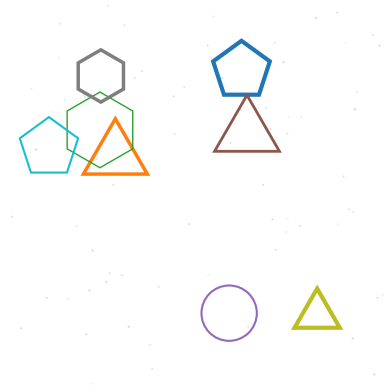[{"shape": "pentagon", "thickness": 3, "radius": 0.39, "center": [0.627, 0.817]}, {"shape": "triangle", "thickness": 2.5, "radius": 0.48, "center": [0.3, 0.596]}, {"shape": "hexagon", "thickness": 1, "radius": 0.49, "center": [0.26, 0.663]}, {"shape": "circle", "thickness": 1.5, "radius": 0.36, "center": [0.595, 0.187]}, {"shape": "triangle", "thickness": 2, "radius": 0.49, "center": [0.642, 0.656]}, {"shape": "hexagon", "thickness": 2.5, "radius": 0.34, "center": [0.262, 0.803]}, {"shape": "triangle", "thickness": 3, "radius": 0.34, "center": [0.824, 0.183]}, {"shape": "pentagon", "thickness": 1.5, "radius": 0.4, "center": [0.127, 0.616]}]